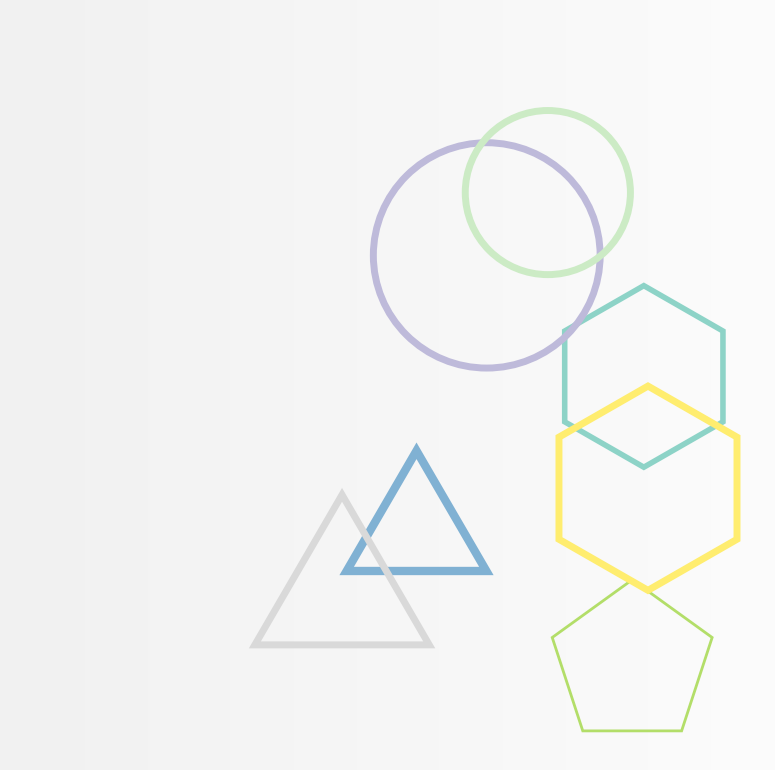[{"shape": "hexagon", "thickness": 2, "radius": 0.59, "center": [0.831, 0.511]}, {"shape": "circle", "thickness": 2.5, "radius": 0.73, "center": [0.628, 0.668]}, {"shape": "triangle", "thickness": 3, "radius": 0.52, "center": [0.537, 0.31]}, {"shape": "pentagon", "thickness": 1, "radius": 0.54, "center": [0.816, 0.139]}, {"shape": "triangle", "thickness": 2.5, "radius": 0.65, "center": [0.441, 0.227]}, {"shape": "circle", "thickness": 2.5, "radius": 0.53, "center": [0.707, 0.75]}, {"shape": "hexagon", "thickness": 2.5, "radius": 0.66, "center": [0.836, 0.366]}]